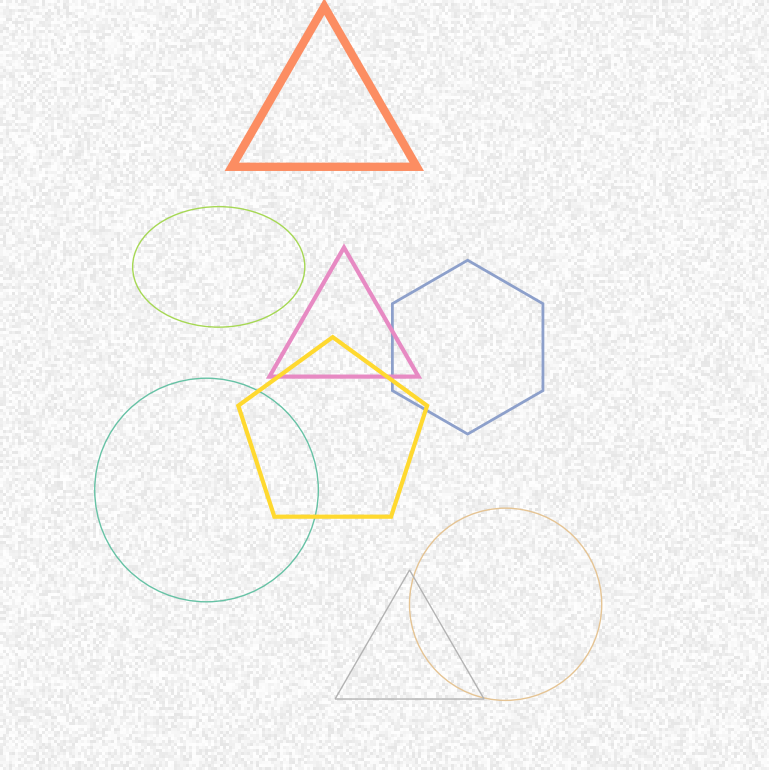[{"shape": "circle", "thickness": 0.5, "radius": 0.73, "center": [0.268, 0.364]}, {"shape": "triangle", "thickness": 3, "radius": 0.69, "center": [0.421, 0.853]}, {"shape": "hexagon", "thickness": 1, "radius": 0.56, "center": [0.607, 0.549]}, {"shape": "triangle", "thickness": 1.5, "radius": 0.56, "center": [0.447, 0.567]}, {"shape": "oval", "thickness": 0.5, "radius": 0.56, "center": [0.284, 0.653]}, {"shape": "pentagon", "thickness": 1.5, "radius": 0.64, "center": [0.432, 0.433]}, {"shape": "circle", "thickness": 0.5, "radius": 0.62, "center": [0.657, 0.215]}, {"shape": "triangle", "thickness": 0.5, "radius": 0.56, "center": [0.532, 0.148]}]